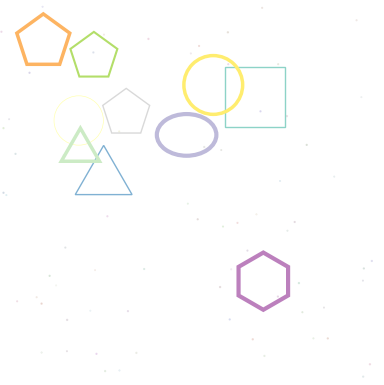[{"shape": "square", "thickness": 1, "radius": 0.39, "center": [0.663, 0.747]}, {"shape": "circle", "thickness": 0.5, "radius": 0.32, "center": [0.204, 0.687]}, {"shape": "oval", "thickness": 3, "radius": 0.39, "center": [0.485, 0.65]}, {"shape": "triangle", "thickness": 1, "radius": 0.43, "center": [0.269, 0.537]}, {"shape": "pentagon", "thickness": 2.5, "radius": 0.36, "center": [0.112, 0.891]}, {"shape": "pentagon", "thickness": 1.5, "radius": 0.32, "center": [0.244, 0.853]}, {"shape": "pentagon", "thickness": 1, "radius": 0.32, "center": [0.328, 0.706]}, {"shape": "hexagon", "thickness": 3, "radius": 0.37, "center": [0.684, 0.27]}, {"shape": "triangle", "thickness": 2.5, "radius": 0.29, "center": [0.209, 0.61]}, {"shape": "circle", "thickness": 2.5, "radius": 0.38, "center": [0.554, 0.779]}]